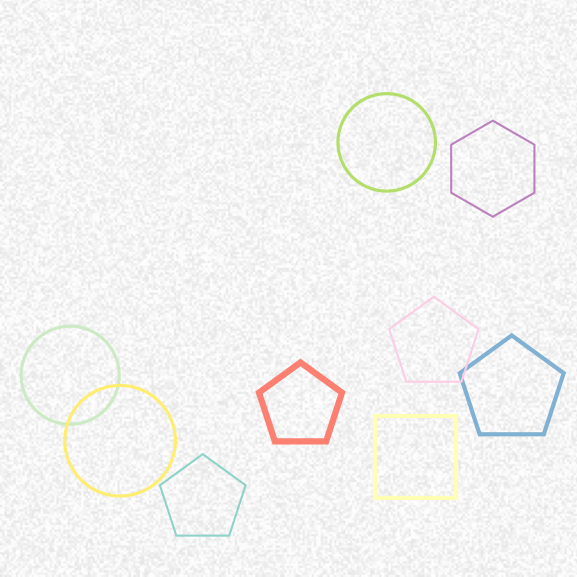[{"shape": "pentagon", "thickness": 1, "radius": 0.39, "center": [0.351, 0.135]}, {"shape": "square", "thickness": 2, "radius": 0.35, "center": [0.719, 0.208]}, {"shape": "pentagon", "thickness": 3, "radius": 0.38, "center": [0.52, 0.296]}, {"shape": "pentagon", "thickness": 2, "radius": 0.47, "center": [0.886, 0.324]}, {"shape": "circle", "thickness": 1.5, "radius": 0.42, "center": [0.67, 0.753]}, {"shape": "pentagon", "thickness": 1, "radius": 0.41, "center": [0.751, 0.404]}, {"shape": "hexagon", "thickness": 1, "radius": 0.42, "center": [0.853, 0.707]}, {"shape": "circle", "thickness": 1.5, "radius": 0.42, "center": [0.122, 0.349]}, {"shape": "circle", "thickness": 1.5, "radius": 0.48, "center": [0.208, 0.236]}]